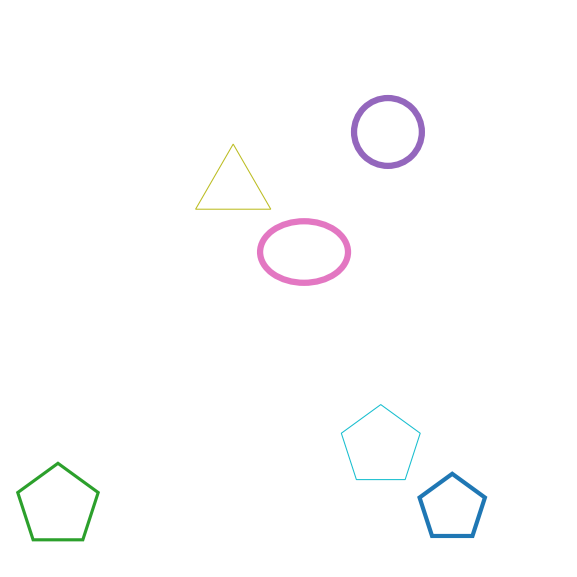[{"shape": "pentagon", "thickness": 2, "radius": 0.3, "center": [0.783, 0.119]}, {"shape": "pentagon", "thickness": 1.5, "radius": 0.37, "center": [0.1, 0.124]}, {"shape": "circle", "thickness": 3, "radius": 0.29, "center": [0.672, 0.771]}, {"shape": "oval", "thickness": 3, "radius": 0.38, "center": [0.526, 0.563]}, {"shape": "triangle", "thickness": 0.5, "radius": 0.38, "center": [0.404, 0.674]}, {"shape": "pentagon", "thickness": 0.5, "radius": 0.36, "center": [0.659, 0.227]}]